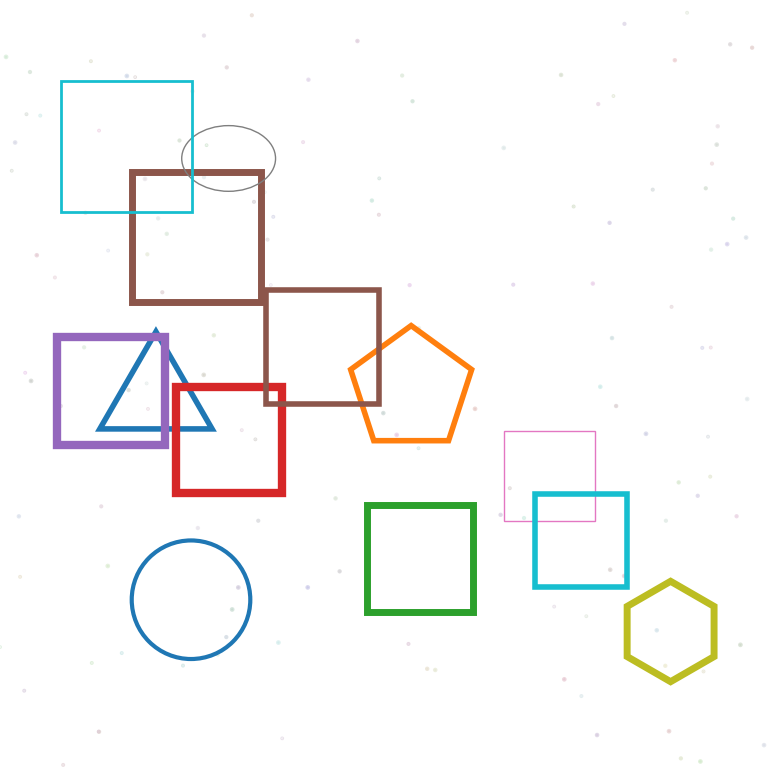[{"shape": "triangle", "thickness": 2, "radius": 0.42, "center": [0.203, 0.485]}, {"shape": "circle", "thickness": 1.5, "radius": 0.38, "center": [0.248, 0.221]}, {"shape": "pentagon", "thickness": 2, "radius": 0.41, "center": [0.534, 0.495]}, {"shape": "square", "thickness": 2.5, "radius": 0.35, "center": [0.545, 0.275]}, {"shape": "square", "thickness": 3, "radius": 0.34, "center": [0.297, 0.429]}, {"shape": "square", "thickness": 3, "radius": 0.35, "center": [0.144, 0.493]}, {"shape": "square", "thickness": 2, "radius": 0.37, "center": [0.419, 0.549]}, {"shape": "square", "thickness": 2.5, "radius": 0.42, "center": [0.255, 0.692]}, {"shape": "square", "thickness": 0.5, "radius": 0.29, "center": [0.713, 0.382]}, {"shape": "oval", "thickness": 0.5, "radius": 0.3, "center": [0.297, 0.794]}, {"shape": "hexagon", "thickness": 2.5, "radius": 0.33, "center": [0.871, 0.18]}, {"shape": "square", "thickness": 1, "radius": 0.43, "center": [0.165, 0.81]}, {"shape": "square", "thickness": 2, "radius": 0.3, "center": [0.754, 0.298]}]